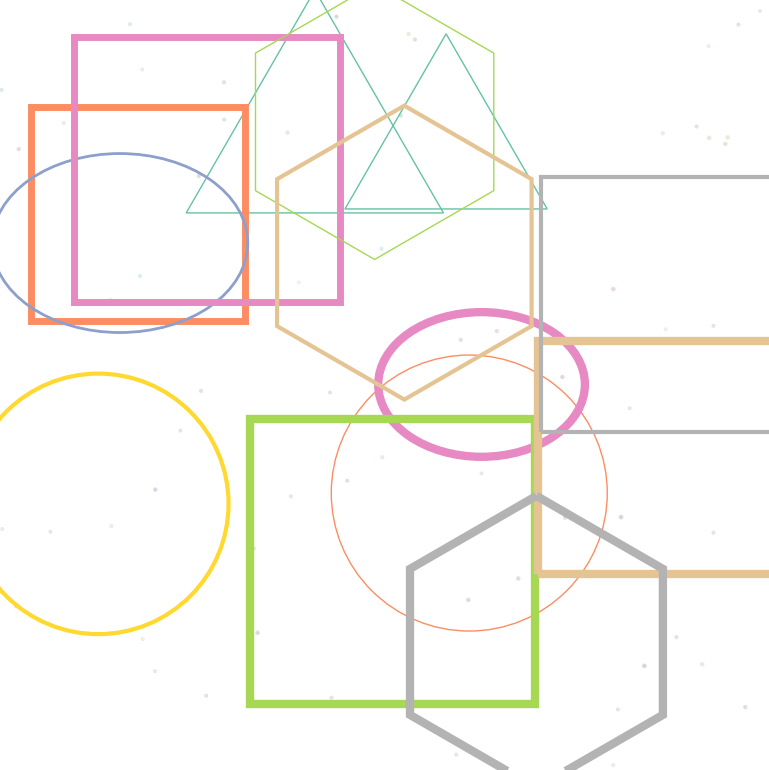[{"shape": "triangle", "thickness": 0.5, "radius": 0.96, "center": [0.409, 0.82]}, {"shape": "triangle", "thickness": 0.5, "radius": 0.76, "center": [0.579, 0.804]}, {"shape": "circle", "thickness": 0.5, "radius": 0.9, "center": [0.609, 0.36]}, {"shape": "square", "thickness": 2.5, "radius": 0.7, "center": [0.18, 0.722]}, {"shape": "oval", "thickness": 1, "radius": 0.83, "center": [0.156, 0.684]}, {"shape": "oval", "thickness": 3, "radius": 0.67, "center": [0.625, 0.501]}, {"shape": "square", "thickness": 2.5, "radius": 0.86, "center": [0.269, 0.78]}, {"shape": "square", "thickness": 3, "radius": 0.93, "center": [0.51, 0.271]}, {"shape": "hexagon", "thickness": 0.5, "radius": 0.89, "center": [0.487, 0.842]}, {"shape": "circle", "thickness": 1.5, "radius": 0.85, "center": [0.128, 0.346]}, {"shape": "square", "thickness": 3, "radius": 0.76, "center": [0.85, 0.406]}, {"shape": "hexagon", "thickness": 1.5, "radius": 0.95, "center": [0.525, 0.672]}, {"shape": "square", "thickness": 1.5, "radius": 0.83, "center": [0.867, 0.605]}, {"shape": "hexagon", "thickness": 3, "radius": 0.95, "center": [0.697, 0.166]}]